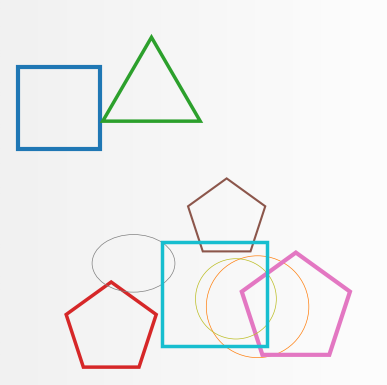[{"shape": "square", "thickness": 3, "radius": 0.53, "center": [0.153, 0.719]}, {"shape": "circle", "thickness": 0.5, "radius": 0.66, "center": [0.665, 0.203]}, {"shape": "triangle", "thickness": 2.5, "radius": 0.73, "center": [0.391, 0.758]}, {"shape": "pentagon", "thickness": 2.5, "radius": 0.61, "center": [0.287, 0.145]}, {"shape": "pentagon", "thickness": 1.5, "radius": 0.52, "center": [0.585, 0.432]}, {"shape": "pentagon", "thickness": 3, "radius": 0.73, "center": [0.764, 0.197]}, {"shape": "oval", "thickness": 0.5, "radius": 0.53, "center": [0.345, 0.316]}, {"shape": "circle", "thickness": 0.5, "radius": 0.52, "center": [0.609, 0.224]}, {"shape": "square", "thickness": 2.5, "radius": 0.68, "center": [0.555, 0.237]}]